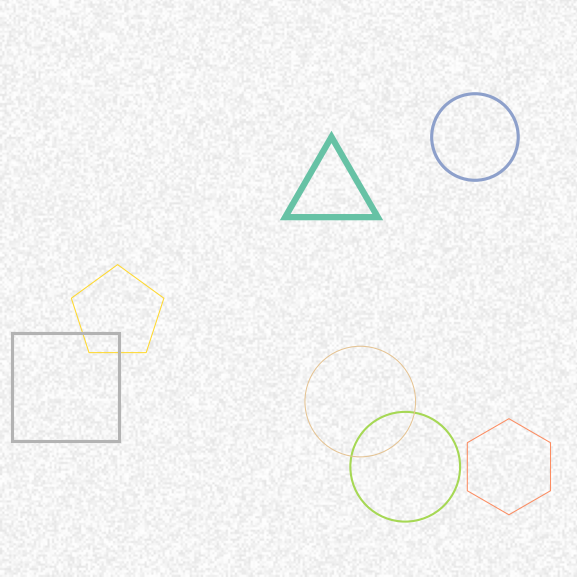[{"shape": "triangle", "thickness": 3, "radius": 0.46, "center": [0.574, 0.669]}, {"shape": "hexagon", "thickness": 0.5, "radius": 0.42, "center": [0.881, 0.191]}, {"shape": "circle", "thickness": 1.5, "radius": 0.37, "center": [0.822, 0.762]}, {"shape": "circle", "thickness": 1, "radius": 0.48, "center": [0.702, 0.191]}, {"shape": "pentagon", "thickness": 0.5, "radius": 0.42, "center": [0.204, 0.457]}, {"shape": "circle", "thickness": 0.5, "radius": 0.48, "center": [0.624, 0.304]}, {"shape": "square", "thickness": 1.5, "radius": 0.46, "center": [0.113, 0.329]}]